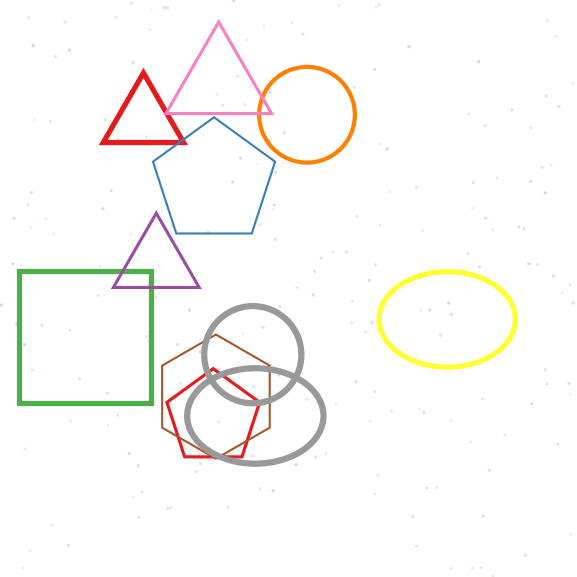[{"shape": "pentagon", "thickness": 1.5, "radius": 0.42, "center": [0.369, 0.276]}, {"shape": "triangle", "thickness": 2.5, "radius": 0.4, "center": [0.248, 0.792]}, {"shape": "pentagon", "thickness": 1, "radius": 0.56, "center": [0.371, 0.685]}, {"shape": "square", "thickness": 2.5, "radius": 0.57, "center": [0.147, 0.416]}, {"shape": "triangle", "thickness": 1.5, "radius": 0.43, "center": [0.271, 0.544]}, {"shape": "circle", "thickness": 2, "radius": 0.41, "center": [0.532, 0.8]}, {"shape": "oval", "thickness": 2.5, "radius": 0.59, "center": [0.774, 0.446]}, {"shape": "hexagon", "thickness": 1, "radius": 0.54, "center": [0.374, 0.312]}, {"shape": "triangle", "thickness": 1.5, "radius": 0.53, "center": [0.379, 0.855]}, {"shape": "circle", "thickness": 3, "radius": 0.42, "center": [0.438, 0.385]}, {"shape": "oval", "thickness": 3, "radius": 0.59, "center": [0.442, 0.279]}]